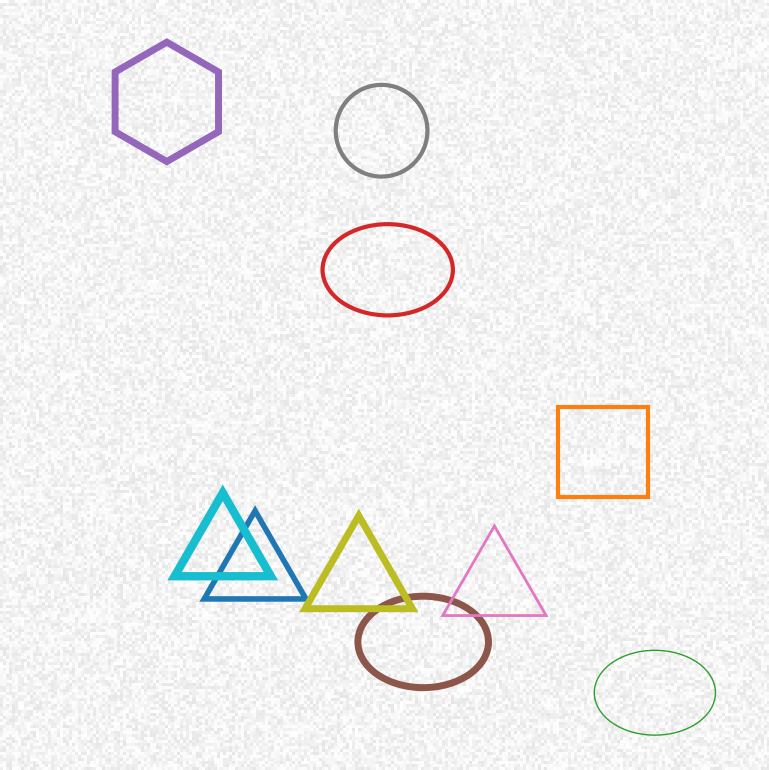[{"shape": "triangle", "thickness": 2, "radius": 0.38, "center": [0.331, 0.26]}, {"shape": "square", "thickness": 1.5, "radius": 0.29, "center": [0.783, 0.413]}, {"shape": "oval", "thickness": 0.5, "radius": 0.39, "center": [0.85, 0.1]}, {"shape": "oval", "thickness": 1.5, "radius": 0.42, "center": [0.504, 0.65]}, {"shape": "hexagon", "thickness": 2.5, "radius": 0.39, "center": [0.217, 0.868]}, {"shape": "oval", "thickness": 2.5, "radius": 0.42, "center": [0.55, 0.166]}, {"shape": "triangle", "thickness": 1, "radius": 0.39, "center": [0.642, 0.239]}, {"shape": "circle", "thickness": 1.5, "radius": 0.3, "center": [0.496, 0.83]}, {"shape": "triangle", "thickness": 2.5, "radius": 0.4, "center": [0.466, 0.25]}, {"shape": "triangle", "thickness": 3, "radius": 0.36, "center": [0.289, 0.288]}]